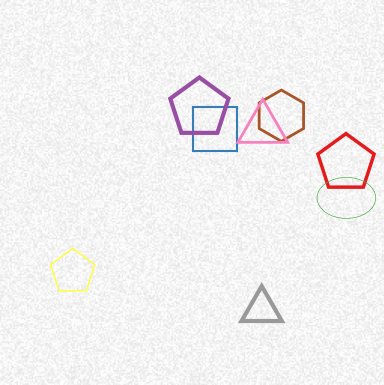[{"shape": "pentagon", "thickness": 2.5, "radius": 0.38, "center": [0.899, 0.576]}, {"shape": "square", "thickness": 1.5, "radius": 0.29, "center": [0.559, 0.665]}, {"shape": "oval", "thickness": 0.5, "radius": 0.38, "center": [0.9, 0.486]}, {"shape": "pentagon", "thickness": 3, "radius": 0.4, "center": [0.518, 0.719]}, {"shape": "pentagon", "thickness": 1, "radius": 0.3, "center": [0.189, 0.294]}, {"shape": "hexagon", "thickness": 2, "radius": 0.33, "center": [0.731, 0.7]}, {"shape": "triangle", "thickness": 2, "radius": 0.37, "center": [0.683, 0.668]}, {"shape": "triangle", "thickness": 3, "radius": 0.3, "center": [0.68, 0.196]}]